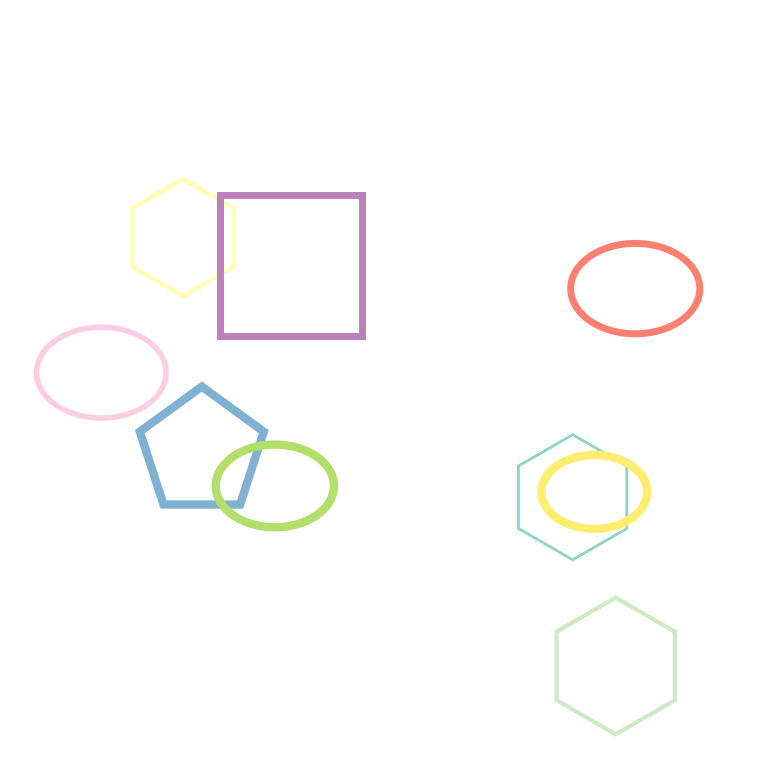[{"shape": "hexagon", "thickness": 1, "radius": 0.41, "center": [0.744, 0.354]}, {"shape": "hexagon", "thickness": 1.5, "radius": 0.38, "center": [0.238, 0.691]}, {"shape": "oval", "thickness": 2.5, "radius": 0.42, "center": [0.825, 0.625]}, {"shape": "pentagon", "thickness": 3, "radius": 0.42, "center": [0.262, 0.413]}, {"shape": "oval", "thickness": 3, "radius": 0.38, "center": [0.357, 0.369]}, {"shape": "oval", "thickness": 2, "radius": 0.42, "center": [0.132, 0.516]}, {"shape": "square", "thickness": 2.5, "radius": 0.46, "center": [0.378, 0.655]}, {"shape": "hexagon", "thickness": 1.5, "radius": 0.44, "center": [0.8, 0.135]}, {"shape": "oval", "thickness": 3, "radius": 0.34, "center": [0.772, 0.361]}]